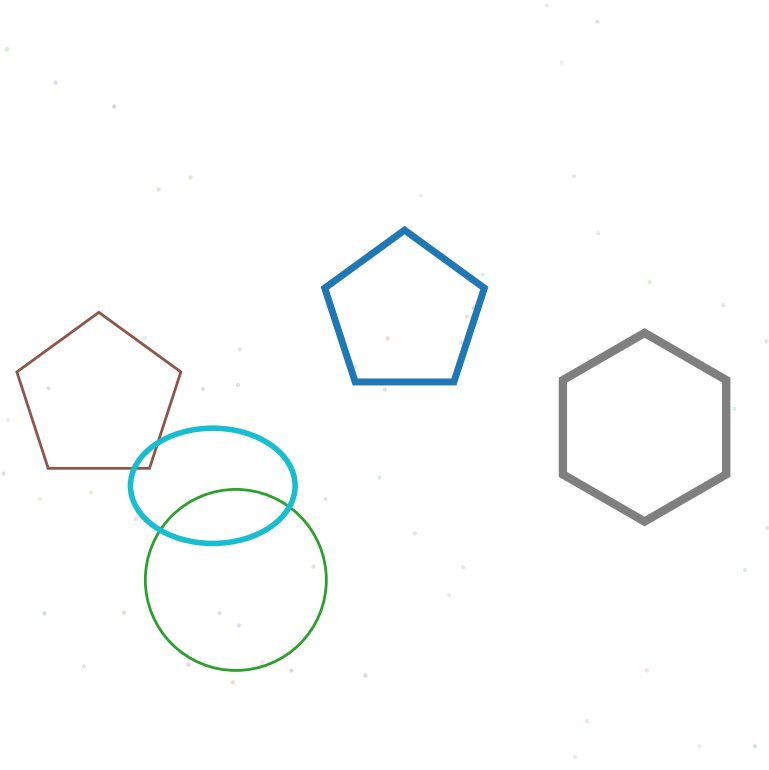[{"shape": "pentagon", "thickness": 2.5, "radius": 0.55, "center": [0.525, 0.592]}, {"shape": "circle", "thickness": 1, "radius": 0.59, "center": [0.306, 0.247]}, {"shape": "pentagon", "thickness": 1, "radius": 0.56, "center": [0.128, 0.482]}, {"shape": "hexagon", "thickness": 3, "radius": 0.61, "center": [0.837, 0.445]}, {"shape": "oval", "thickness": 2, "radius": 0.53, "center": [0.276, 0.369]}]